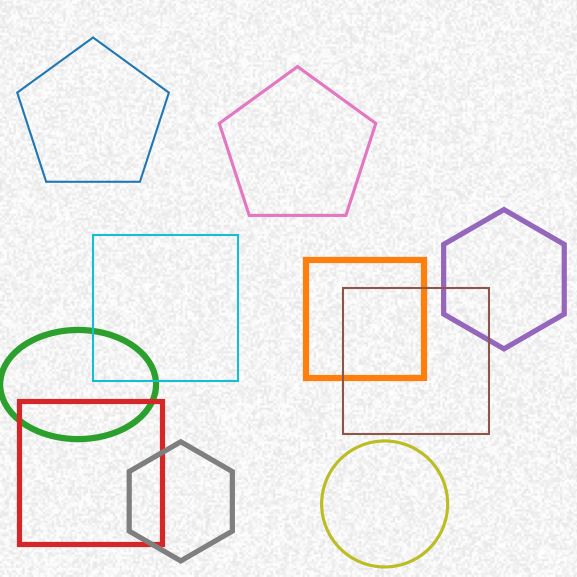[{"shape": "pentagon", "thickness": 1, "radius": 0.69, "center": [0.161, 0.796]}, {"shape": "square", "thickness": 3, "radius": 0.51, "center": [0.632, 0.447]}, {"shape": "oval", "thickness": 3, "radius": 0.67, "center": [0.135, 0.333]}, {"shape": "square", "thickness": 2.5, "radius": 0.62, "center": [0.157, 0.181]}, {"shape": "hexagon", "thickness": 2.5, "radius": 0.6, "center": [0.873, 0.516]}, {"shape": "square", "thickness": 1, "radius": 0.63, "center": [0.72, 0.374]}, {"shape": "pentagon", "thickness": 1.5, "radius": 0.71, "center": [0.515, 0.741]}, {"shape": "hexagon", "thickness": 2.5, "radius": 0.52, "center": [0.313, 0.131]}, {"shape": "circle", "thickness": 1.5, "radius": 0.55, "center": [0.666, 0.126]}, {"shape": "square", "thickness": 1, "radius": 0.63, "center": [0.286, 0.465]}]